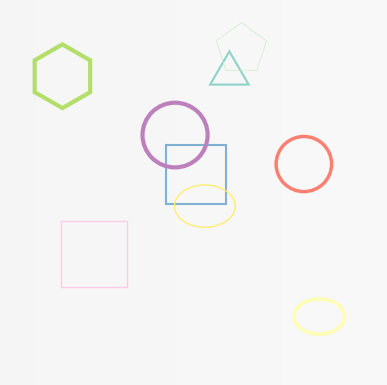[{"shape": "triangle", "thickness": 1.5, "radius": 0.29, "center": [0.592, 0.809]}, {"shape": "oval", "thickness": 2.5, "radius": 0.33, "center": [0.824, 0.178]}, {"shape": "circle", "thickness": 2.5, "radius": 0.36, "center": [0.784, 0.574]}, {"shape": "square", "thickness": 1.5, "radius": 0.39, "center": [0.505, 0.547]}, {"shape": "hexagon", "thickness": 3, "radius": 0.41, "center": [0.161, 0.802]}, {"shape": "square", "thickness": 1, "radius": 0.43, "center": [0.242, 0.34]}, {"shape": "circle", "thickness": 3, "radius": 0.42, "center": [0.452, 0.649]}, {"shape": "pentagon", "thickness": 0.5, "radius": 0.34, "center": [0.623, 0.873]}, {"shape": "oval", "thickness": 1, "radius": 0.39, "center": [0.529, 0.465]}]